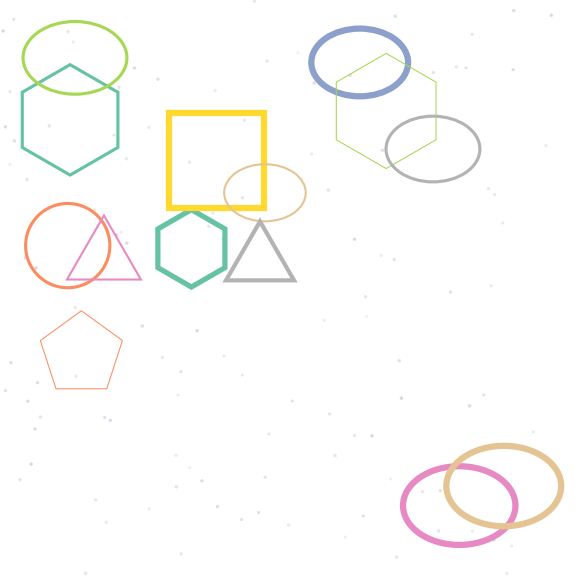[{"shape": "hexagon", "thickness": 2.5, "radius": 0.34, "center": [0.331, 0.569]}, {"shape": "hexagon", "thickness": 1.5, "radius": 0.48, "center": [0.121, 0.792]}, {"shape": "pentagon", "thickness": 0.5, "radius": 0.37, "center": [0.141, 0.386]}, {"shape": "circle", "thickness": 1.5, "radius": 0.36, "center": [0.117, 0.574]}, {"shape": "oval", "thickness": 3, "radius": 0.42, "center": [0.623, 0.891]}, {"shape": "oval", "thickness": 3, "radius": 0.49, "center": [0.795, 0.124]}, {"shape": "triangle", "thickness": 1, "radius": 0.37, "center": [0.18, 0.552]}, {"shape": "oval", "thickness": 1.5, "radius": 0.45, "center": [0.13, 0.899]}, {"shape": "hexagon", "thickness": 0.5, "radius": 0.5, "center": [0.669, 0.807]}, {"shape": "square", "thickness": 3, "radius": 0.41, "center": [0.374, 0.721]}, {"shape": "oval", "thickness": 1, "radius": 0.35, "center": [0.459, 0.665]}, {"shape": "oval", "thickness": 3, "radius": 0.5, "center": [0.872, 0.158]}, {"shape": "oval", "thickness": 1.5, "radius": 0.41, "center": [0.75, 0.741]}, {"shape": "triangle", "thickness": 2, "radius": 0.34, "center": [0.45, 0.548]}]